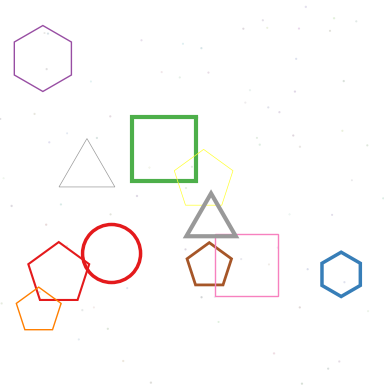[{"shape": "circle", "thickness": 2.5, "radius": 0.38, "center": [0.29, 0.342]}, {"shape": "pentagon", "thickness": 1.5, "radius": 0.42, "center": [0.153, 0.288]}, {"shape": "hexagon", "thickness": 2.5, "radius": 0.29, "center": [0.886, 0.287]}, {"shape": "square", "thickness": 3, "radius": 0.42, "center": [0.426, 0.614]}, {"shape": "hexagon", "thickness": 1, "radius": 0.43, "center": [0.111, 0.848]}, {"shape": "pentagon", "thickness": 1, "radius": 0.31, "center": [0.101, 0.193]}, {"shape": "pentagon", "thickness": 0.5, "radius": 0.4, "center": [0.529, 0.532]}, {"shape": "pentagon", "thickness": 2, "radius": 0.3, "center": [0.544, 0.309]}, {"shape": "square", "thickness": 1, "radius": 0.41, "center": [0.64, 0.312]}, {"shape": "triangle", "thickness": 0.5, "radius": 0.42, "center": [0.226, 0.556]}, {"shape": "triangle", "thickness": 3, "radius": 0.37, "center": [0.548, 0.423]}]